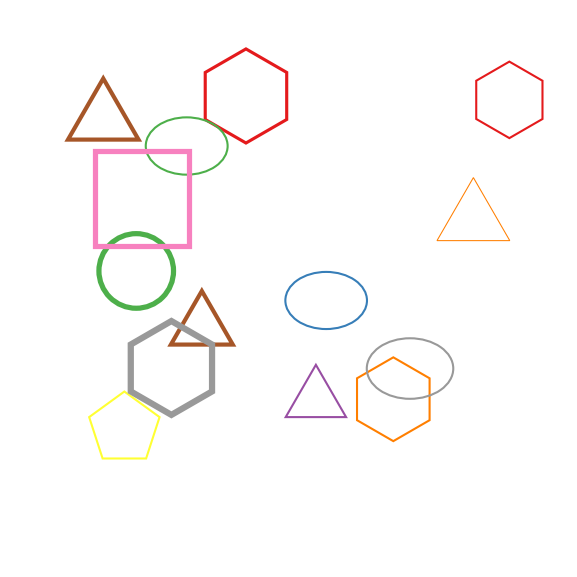[{"shape": "hexagon", "thickness": 1, "radius": 0.33, "center": [0.882, 0.826]}, {"shape": "hexagon", "thickness": 1.5, "radius": 0.41, "center": [0.426, 0.833]}, {"shape": "oval", "thickness": 1, "radius": 0.35, "center": [0.565, 0.479]}, {"shape": "oval", "thickness": 1, "radius": 0.35, "center": [0.323, 0.746]}, {"shape": "circle", "thickness": 2.5, "radius": 0.32, "center": [0.236, 0.53]}, {"shape": "triangle", "thickness": 1, "radius": 0.3, "center": [0.547, 0.307]}, {"shape": "triangle", "thickness": 0.5, "radius": 0.36, "center": [0.82, 0.619]}, {"shape": "hexagon", "thickness": 1, "radius": 0.36, "center": [0.681, 0.308]}, {"shape": "pentagon", "thickness": 1, "radius": 0.32, "center": [0.215, 0.257]}, {"shape": "triangle", "thickness": 2, "radius": 0.35, "center": [0.179, 0.793]}, {"shape": "triangle", "thickness": 2, "radius": 0.31, "center": [0.349, 0.433]}, {"shape": "square", "thickness": 2.5, "radius": 0.41, "center": [0.246, 0.656]}, {"shape": "hexagon", "thickness": 3, "radius": 0.41, "center": [0.297, 0.362]}, {"shape": "oval", "thickness": 1, "radius": 0.37, "center": [0.71, 0.361]}]